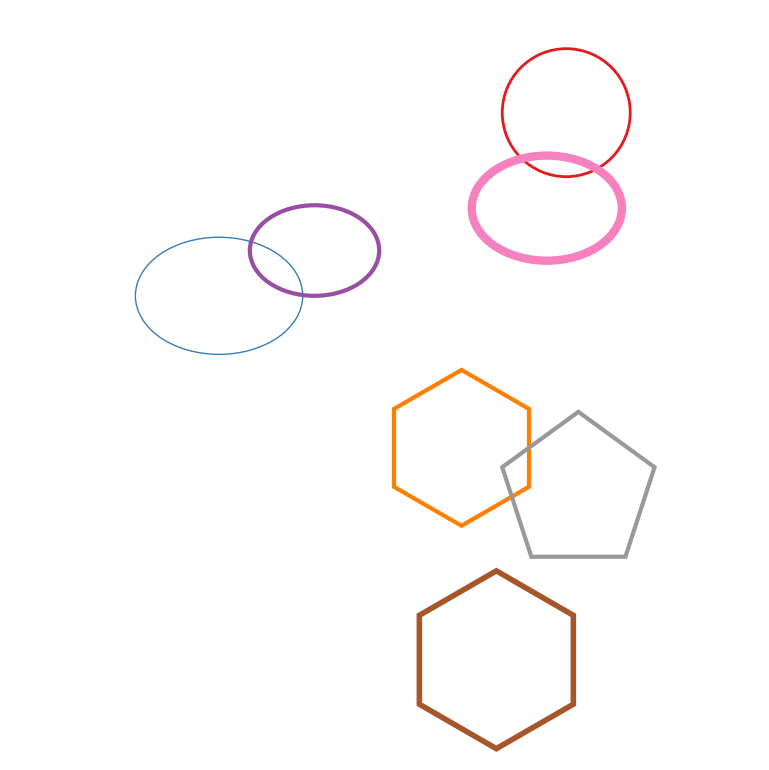[{"shape": "circle", "thickness": 1, "radius": 0.42, "center": [0.735, 0.854]}, {"shape": "oval", "thickness": 0.5, "radius": 0.54, "center": [0.284, 0.616]}, {"shape": "oval", "thickness": 1.5, "radius": 0.42, "center": [0.408, 0.675]}, {"shape": "hexagon", "thickness": 1.5, "radius": 0.51, "center": [0.599, 0.418]}, {"shape": "hexagon", "thickness": 2, "radius": 0.58, "center": [0.645, 0.143]}, {"shape": "oval", "thickness": 3, "radius": 0.49, "center": [0.71, 0.73]}, {"shape": "pentagon", "thickness": 1.5, "radius": 0.52, "center": [0.751, 0.361]}]